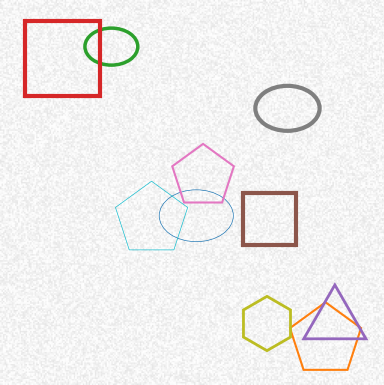[{"shape": "oval", "thickness": 0.5, "radius": 0.48, "center": [0.51, 0.44]}, {"shape": "pentagon", "thickness": 1.5, "radius": 0.49, "center": [0.846, 0.118]}, {"shape": "oval", "thickness": 2.5, "radius": 0.34, "center": [0.289, 0.879]}, {"shape": "square", "thickness": 3, "radius": 0.49, "center": [0.163, 0.848]}, {"shape": "triangle", "thickness": 2, "radius": 0.47, "center": [0.87, 0.167]}, {"shape": "square", "thickness": 3, "radius": 0.34, "center": [0.7, 0.431]}, {"shape": "pentagon", "thickness": 1.5, "radius": 0.42, "center": [0.527, 0.542]}, {"shape": "oval", "thickness": 3, "radius": 0.42, "center": [0.747, 0.719]}, {"shape": "hexagon", "thickness": 2, "radius": 0.35, "center": [0.693, 0.16]}, {"shape": "pentagon", "thickness": 0.5, "radius": 0.49, "center": [0.394, 0.431]}]